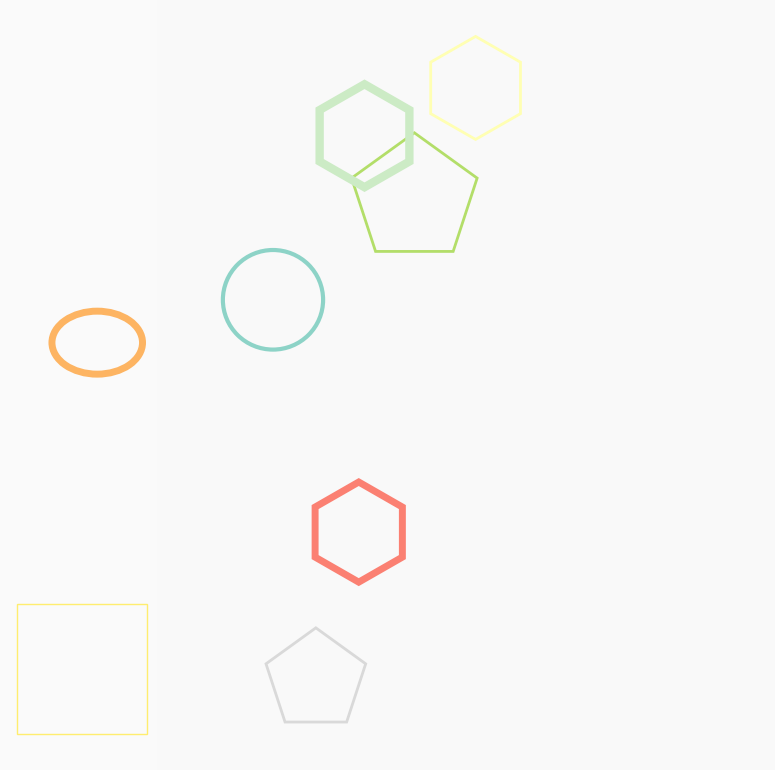[{"shape": "circle", "thickness": 1.5, "radius": 0.32, "center": [0.352, 0.611]}, {"shape": "hexagon", "thickness": 1, "radius": 0.33, "center": [0.614, 0.886]}, {"shape": "hexagon", "thickness": 2.5, "radius": 0.33, "center": [0.463, 0.309]}, {"shape": "oval", "thickness": 2.5, "radius": 0.29, "center": [0.125, 0.555]}, {"shape": "pentagon", "thickness": 1, "radius": 0.43, "center": [0.535, 0.742]}, {"shape": "pentagon", "thickness": 1, "radius": 0.34, "center": [0.408, 0.117]}, {"shape": "hexagon", "thickness": 3, "radius": 0.33, "center": [0.47, 0.824]}, {"shape": "square", "thickness": 0.5, "radius": 0.42, "center": [0.106, 0.131]}]